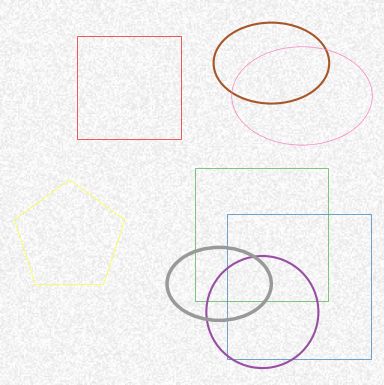[{"shape": "square", "thickness": 0.5, "radius": 0.67, "center": [0.334, 0.773]}, {"shape": "square", "thickness": 0.5, "radius": 0.94, "center": [0.777, 0.256]}, {"shape": "square", "thickness": 0.5, "radius": 0.86, "center": [0.68, 0.391]}, {"shape": "circle", "thickness": 1.5, "radius": 0.73, "center": [0.681, 0.189]}, {"shape": "pentagon", "thickness": 0.5, "radius": 0.75, "center": [0.181, 0.382]}, {"shape": "oval", "thickness": 1.5, "radius": 0.75, "center": [0.705, 0.836]}, {"shape": "oval", "thickness": 0.5, "radius": 0.91, "center": [0.784, 0.751]}, {"shape": "oval", "thickness": 2.5, "radius": 0.68, "center": [0.569, 0.263]}]